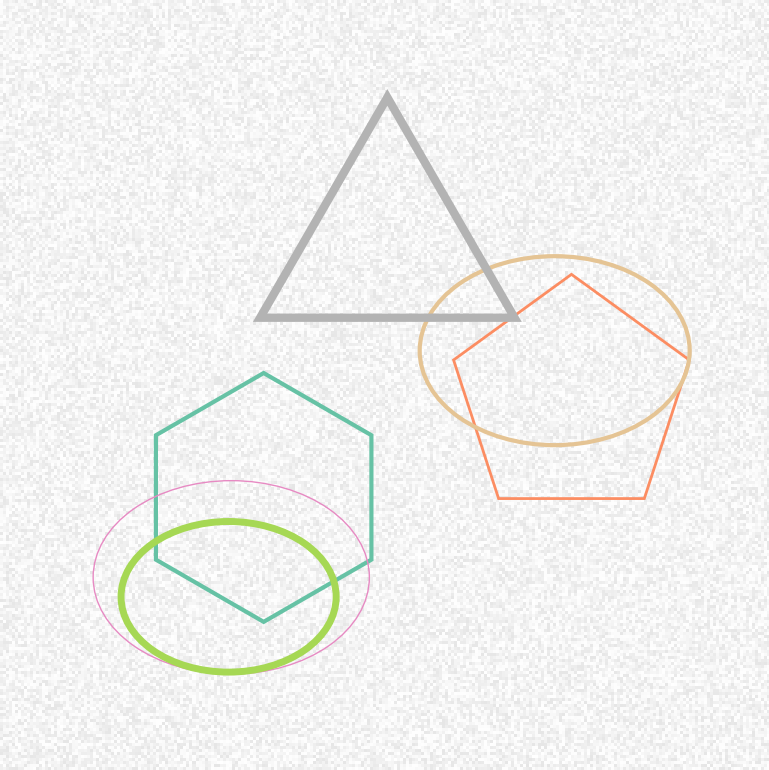[{"shape": "hexagon", "thickness": 1.5, "radius": 0.81, "center": [0.342, 0.354]}, {"shape": "pentagon", "thickness": 1, "radius": 0.8, "center": [0.742, 0.483]}, {"shape": "oval", "thickness": 0.5, "radius": 0.9, "center": [0.3, 0.25]}, {"shape": "oval", "thickness": 2.5, "radius": 0.7, "center": [0.297, 0.225]}, {"shape": "oval", "thickness": 1.5, "radius": 0.88, "center": [0.72, 0.545]}, {"shape": "triangle", "thickness": 3, "radius": 0.95, "center": [0.503, 0.683]}]